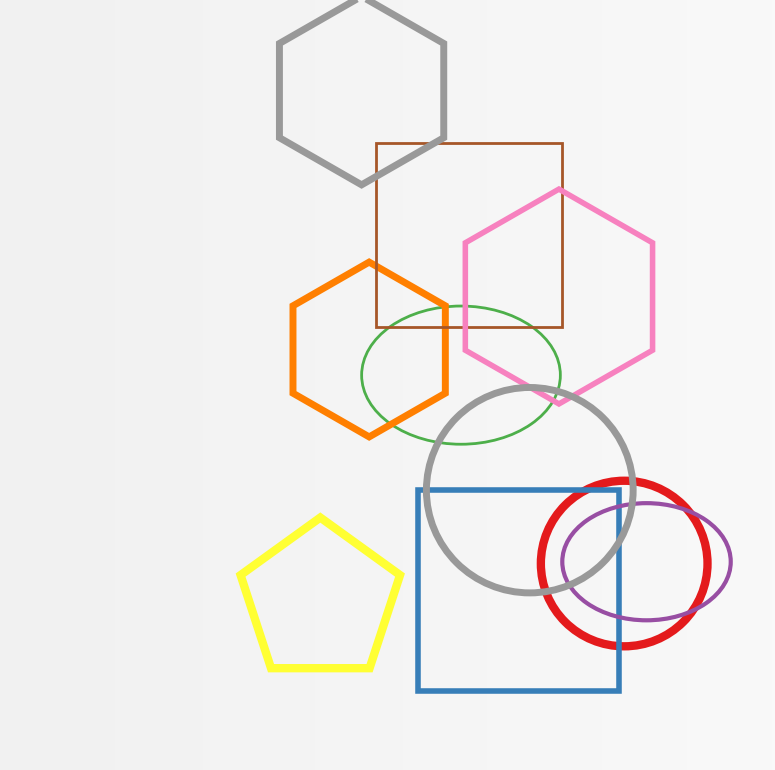[{"shape": "circle", "thickness": 3, "radius": 0.54, "center": [0.805, 0.268]}, {"shape": "square", "thickness": 2, "radius": 0.65, "center": [0.669, 0.233]}, {"shape": "oval", "thickness": 1, "radius": 0.64, "center": [0.595, 0.513]}, {"shape": "oval", "thickness": 1.5, "radius": 0.54, "center": [0.834, 0.27]}, {"shape": "hexagon", "thickness": 2.5, "radius": 0.57, "center": [0.476, 0.546]}, {"shape": "pentagon", "thickness": 3, "radius": 0.54, "center": [0.413, 0.22]}, {"shape": "square", "thickness": 1, "radius": 0.6, "center": [0.605, 0.695]}, {"shape": "hexagon", "thickness": 2, "radius": 0.7, "center": [0.721, 0.615]}, {"shape": "circle", "thickness": 2.5, "radius": 0.67, "center": [0.684, 0.363]}, {"shape": "hexagon", "thickness": 2.5, "radius": 0.61, "center": [0.467, 0.882]}]